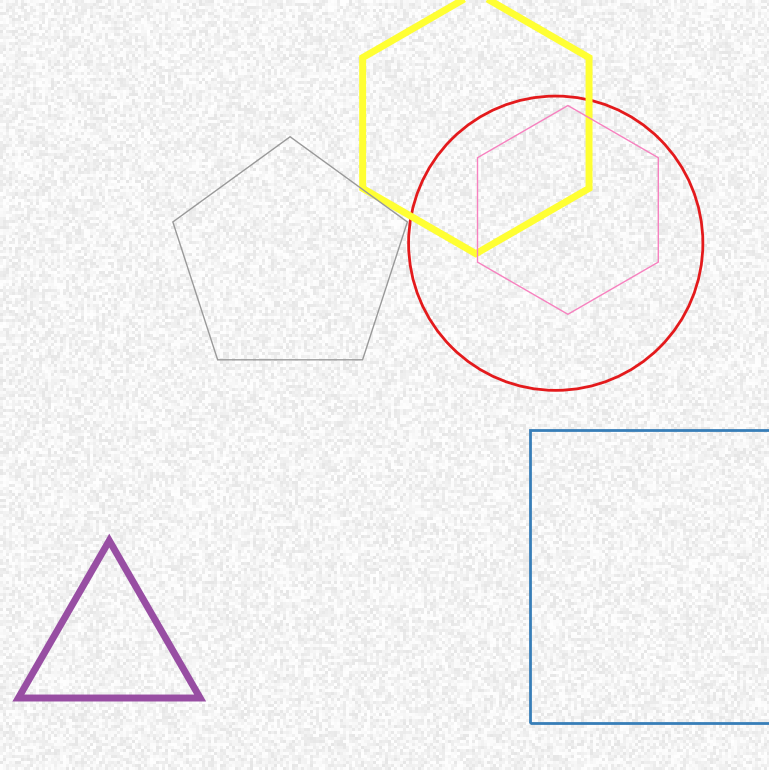[{"shape": "circle", "thickness": 1, "radius": 0.96, "center": [0.722, 0.684]}, {"shape": "square", "thickness": 1, "radius": 0.95, "center": [0.879, 0.251]}, {"shape": "triangle", "thickness": 2.5, "radius": 0.68, "center": [0.142, 0.162]}, {"shape": "hexagon", "thickness": 2.5, "radius": 0.85, "center": [0.618, 0.84]}, {"shape": "hexagon", "thickness": 0.5, "radius": 0.68, "center": [0.738, 0.727]}, {"shape": "pentagon", "thickness": 0.5, "radius": 0.8, "center": [0.377, 0.662]}]